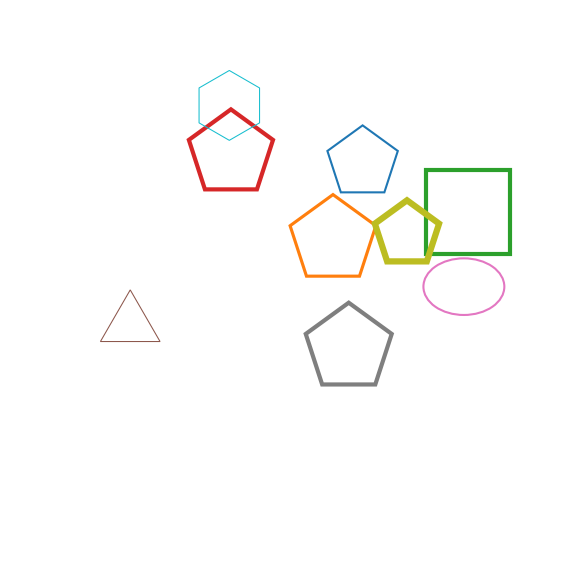[{"shape": "pentagon", "thickness": 1, "radius": 0.32, "center": [0.628, 0.718]}, {"shape": "pentagon", "thickness": 1.5, "radius": 0.39, "center": [0.577, 0.584]}, {"shape": "square", "thickness": 2, "radius": 0.37, "center": [0.81, 0.632]}, {"shape": "pentagon", "thickness": 2, "radius": 0.38, "center": [0.4, 0.733]}, {"shape": "triangle", "thickness": 0.5, "radius": 0.3, "center": [0.226, 0.438]}, {"shape": "oval", "thickness": 1, "radius": 0.35, "center": [0.803, 0.503]}, {"shape": "pentagon", "thickness": 2, "radius": 0.39, "center": [0.604, 0.397]}, {"shape": "pentagon", "thickness": 3, "radius": 0.29, "center": [0.705, 0.594]}, {"shape": "hexagon", "thickness": 0.5, "radius": 0.3, "center": [0.397, 0.817]}]